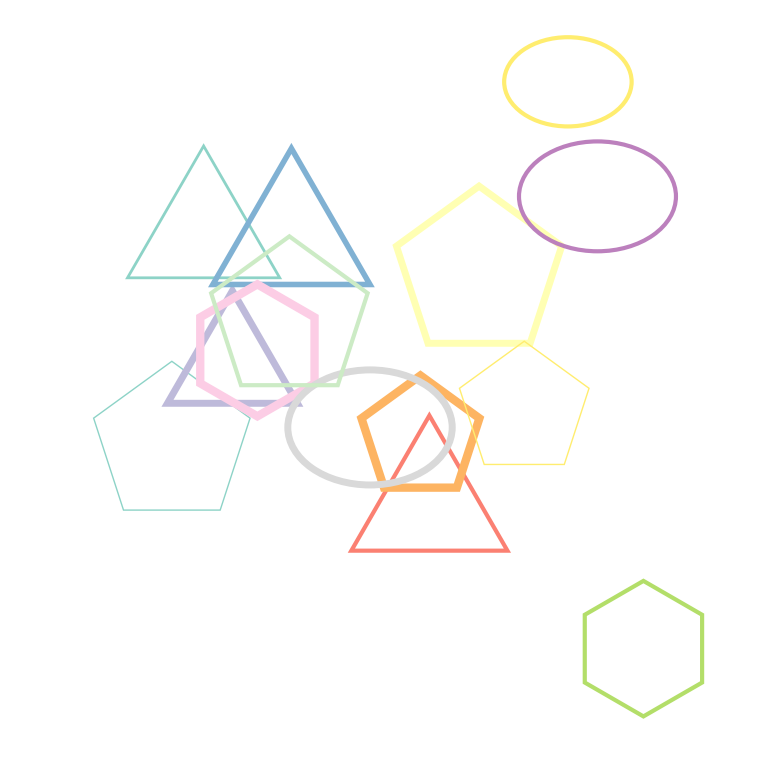[{"shape": "pentagon", "thickness": 0.5, "radius": 0.53, "center": [0.223, 0.424]}, {"shape": "triangle", "thickness": 1, "radius": 0.57, "center": [0.264, 0.696]}, {"shape": "pentagon", "thickness": 2.5, "radius": 0.56, "center": [0.622, 0.645]}, {"shape": "triangle", "thickness": 2.5, "radius": 0.49, "center": [0.302, 0.525]}, {"shape": "triangle", "thickness": 1.5, "radius": 0.59, "center": [0.558, 0.343]}, {"shape": "triangle", "thickness": 2, "radius": 0.59, "center": [0.378, 0.689]}, {"shape": "pentagon", "thickness": 3, "radius": 0.4, "center": [0.546, 0.432]}, {"shape": "hexagon", "thickness": 1.5, "radius": 0.44, "center": [0.836, 0.158]}, {"shape": "hexagon", "thickness": 3, "radius": 0.43, "center": [0.334, 0.545]}, {"shape": "oval", "thickness": 2.5, "radius": 0.53, "center": [0.481, 0.445]}, {"shape": "oval", "thickness": 1.5, "radius": 0.51, "center": [0.776, 0.745]}, {"shape": "pentagon", "thickness": 1.5, "radius": 0.53, "center": [0.376, 0.586]}, {"shape": "pentagon", "thickness": 0.5, "radius": 0.44, "center": [0.681, 0.468]}, {"shape": "oval", "thickness": 1.5, "radius": 0.41, "center": [0.738, 0.894]}]